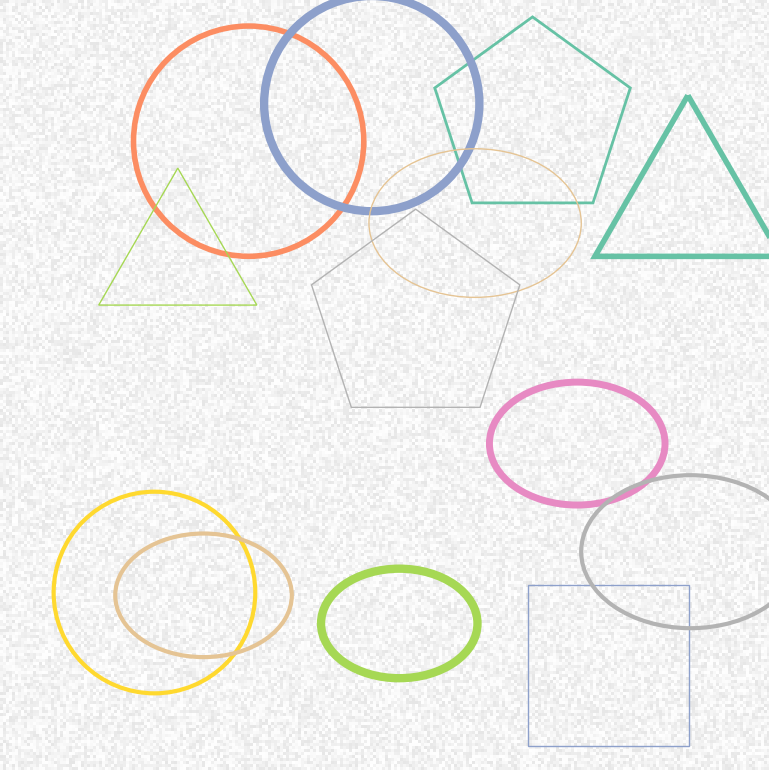[{"shape": "pentagon", "thickness": 1, "radius": 0.67, "center": [0.692, 0.845]}, {"shape": "triangle", "thickness": 2, "radius": 0.7, "center": [0.893, 0.737]}, {"shape": "circle", "thickness": 2, "radius": 0.75, "center": [0.323, 0.817]}, {"shape": "square", "thickness": 0.5, "radius": 0.52, "center": [0.79, 0.135]}, {"shape": "circle", "thickness": 3, "radius": 0.7, "center": [0.483, 0.865]}, {"shape": "oval", "thickness": 2.5, "radius": 0.57, "center": [0.75, 0.424]}, {"shape": "oval", "thickness": 3, "radius": 0.51, "center": [0.519, 0.19]}, {"shape": "triangle", "thickness": 0.5, "radius": 0.59, "center": [0.231, 0.663]}, {"shape": "circle", "thickness": 1.5, "radius": 0.65, "center": [0.201, 0.23]}, {"shape": "oval", "thickness": 0.5, "radius": 0.69, "center": [0.617, 0.71]}, {"shape": "oval", "thickness": 1.5, "radius": 0.57, "center": [0.264, 0.227]}, {"shape": "oval", "thickness": 1.5, "radius": 0.71, "center": [0.897, 0.283]}, {"shape": "pentagon", "thickness": 0.5, "radius": 0.71, "center": [0.54, 0.586]}]